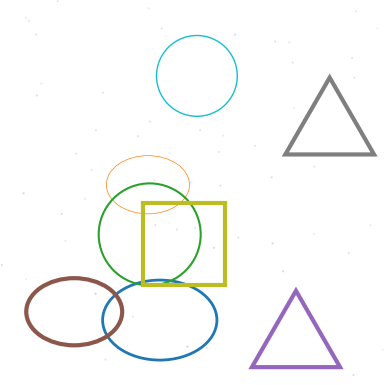[{"shape": "oval", "thickness": 2, "radius": 0.74, "center": [0.415, 0.169]}, {"shape": "oval", "thickness": 0.5, "radius": 0.54, "center": [0.384, 0.52]}, {"shape": "circle", "thickness": 1.5, "radius": 0.66, "center": [0.389, 0.391]}, {"shape": "triangle", "thickness": 3, "radius": 0.66, "center": [0.769, 0.112]}, {"shape": "oval", "thickness": 3, "radius": 0.62, "center": [0.193, 0.19]}, {"shape": "triangle", "thickness": 3, "radius": 0.67, "center": [0.856, 0.665]}, {"shape": "square", "thickness": 3, "radius": 0.53, "center": [0.478, 0.366]}, {"shape": "circle", "thickness": 1, "radius": 0.52, "center": [0.511, 0.803]}]